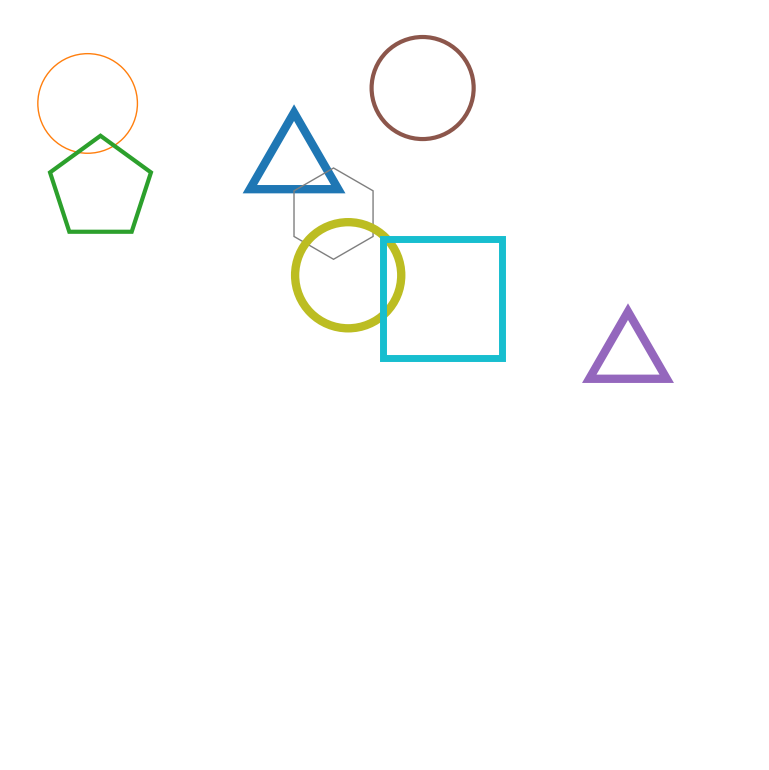[{"shape": "triangle", "thickness": 3, "radius": 0.33, "center": [0.382, 0.787]}, {"shape": "circle", "thickness": 0.5, "radius": 0.32, "center": [0.114, 0.866]}, {"shape": "pentagon", "thickness": 1.5, "radius": 0.34, "center": [0.131, 0.755]}, {"shape": "triangle", "thickness": 3, "radius": 0.29, "center": [0.816, 0.537]}, {"shape": "circle", "thickness": 1.5, "radius": 0.33, "center": [0.549, 0.886]}, {"shape": "hexagon", "thickness": 0.5, "radius": 0.3, "center": [0.433, 0.723]}, {"shape": "circle", "thickness": 3, "radius": 0.34, "center": [0.452, 0.643]}, {"shape": "square", "thickness": 2.5, "radius": 0.39, "center": [0.575, 0.612]}]